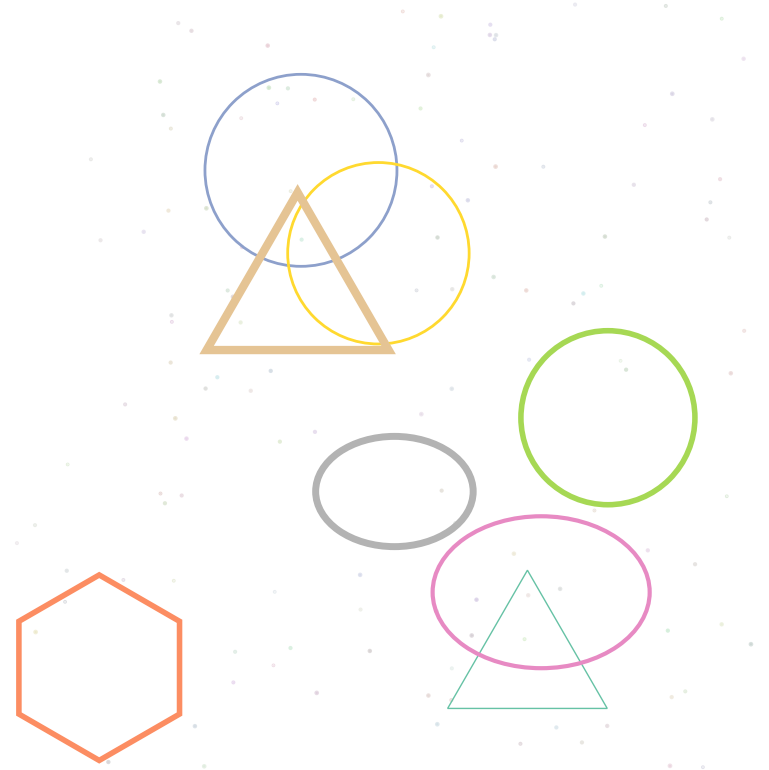[{"shape": "triangle", "thickness": 0.5, "radius": 0.6, "center": [0.685, 0.14]}, {"shape": "hexagon", "thickness": 2, "radius": 0.6, "center": [0.129, 0.133]}, {"shape": "circle", "thickness": 1, "radius": 0.62, "center": [0.391, 0.779]}, {"shape": "oval", "thickness": 1.5, "radius": 0.7, "center": [0.703, 0.231]}, {"shape": "circle", "thickness": 2, "radius": 0.56, "center": [0.79, 0.458]}, {"shape": "circle", "thickness": 1, "radius": 0.59, "center": [0.491, 0.671]}, {"shape": "triangle", "thickness": 3, "radius": 0.68, "center": [0.387, 0.614]}, {"shape": "oval", "thickness": 2.5, "radius": 0.51, "center": [0.512, 0.362]}]